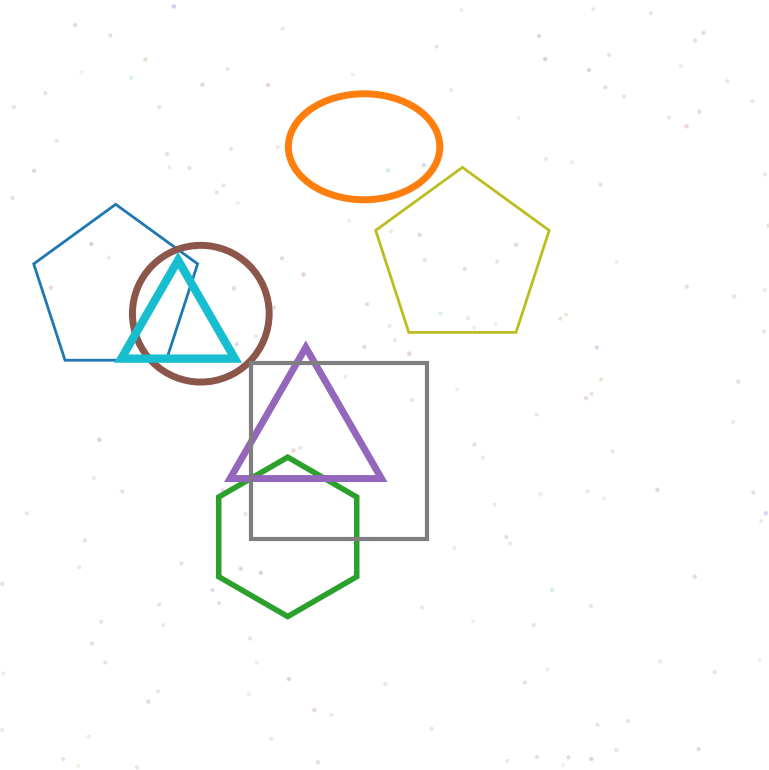[{"shape": "pentagon", "thickness": 1, "radius": 0.56, "center": [0.15, 0.623]}, {"shape": "oval", "thickness": 2.5, "radius": 0.49, "center": [0.473, 0.809]}, {"shape": "hexagon", "thickness": 2, "radius": 0.52, "center": [0.374, 0.303]}, {"shape": "triangle", "thickness": 2.5, "radius": 0.57, "center": [0.397, 0.435]}, {"shape": "circle", "thickness": 2.5, "radius": 0.44, "center": [0.261, 0.593]}, {"shape": "square", "thickness": 1.5, "radius": 0.57, "center": [0.44, 0.414]}, {"shape": "pentagon", "thickness": 1, "radius": 0.59, "center": [0.601, 0.664]}, {"shape": "triangle", "thickness": 3, "radius": 0.43, "center": [0.231, 0.577]}]